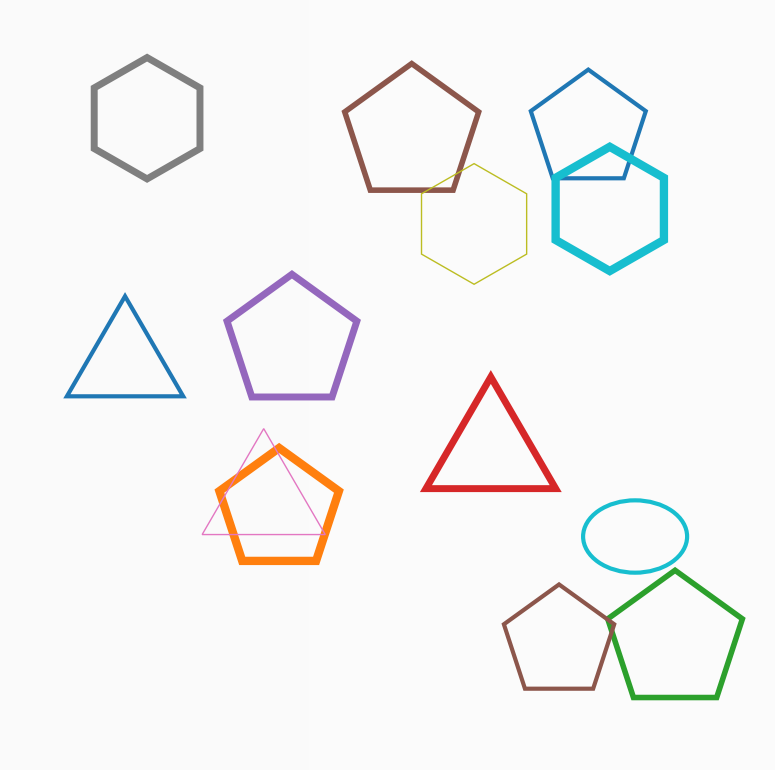[{"shape": "pentagon", "thickness": 1.5, "radius": 0.39, "center": [0.759, 0.832]}, {"shape": "triangle", "thickness": 1.5, "radius": 0.43, "center": [0.161, 0.529]}, {"shape": "pentagon", "thickness": 3, "radius": 0.41, "center": [0.36, 0.337]}, {"shape": "pentagon", "thickness": 2, "radius": 0.46, "center": [0.871, 0.168]}, {"shape": "triangle", "thickness": 2.5, "radius": 0.48, "center": [0.633, 0.414]}, {"shape": "pentagon", "thickness": 2.5, "radius": 0.44, "center": [0.377, 0.556]}, {"shape": "pentagon", "thickness": 2, "radius": 0.45, "center": [0.531, 0.827]}, {"shape": "pentagon", "thickness": 1.5, "radius": 0.37, "center": [0.721, 0.166]}, {"shape": "triangle", "thickness": 0.5, "radius": 0.46, "center": [0.34, 0.352]}, {"shape": "hexagon", "thickness": 2.5, "radius": 0.39, "center": [0.19, 0.846]}, {"shape": "hexagon", "thickness": 0.5, "radius": 0.39, "center": [0.612, 0.709]}, {"shape": "hexagon", "thickness": 3, "radius": 0.4, "center": [0.787, 0.729]}, {"shape": "oval", "thickness": 1.5, "radius": 0.34, "center": [0.819, 0.303]}]